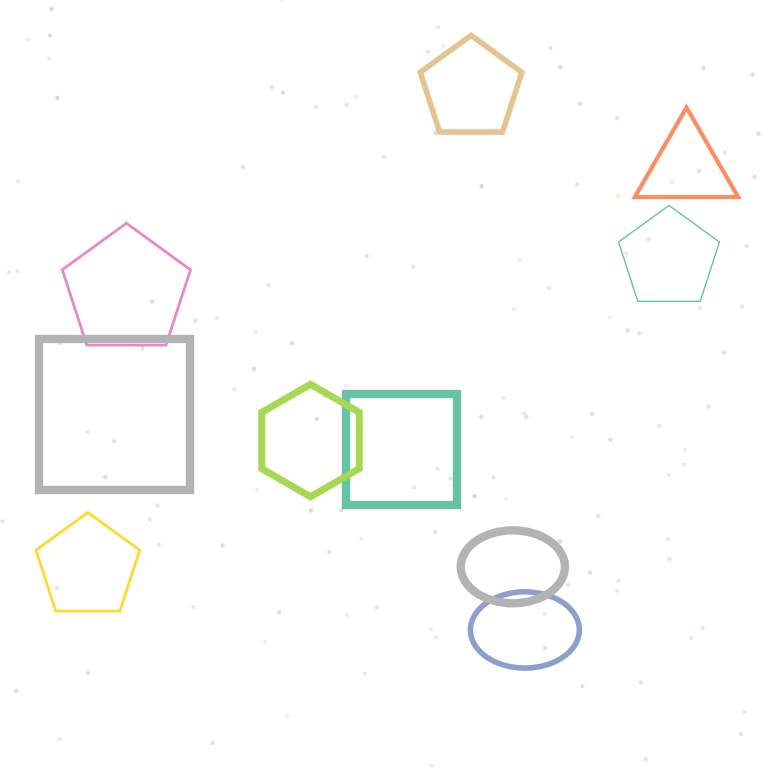[{"shape": "square", "thickness": 3, "radius": 0.36, "center": [0.522, 0.416]}, {"shape": "pentagon", "thickness": 0.5, "radius": 0.34, "center": [0.869, 0.664]}, {"shape": "triangle", "thickness": 1.5, "radius": 0.39, "center": [0.892, 0.783]}, {"shape": "oval", "thickness": 2, "radius": 0.35, "center": [0.682, 0.182]}, {"shape": "pentagon", "thickness": 1, "radius": 0.44, "center": [0.164, 0.623]}, {"shape": "hexagon", "thickness": 2.5, "radius": 0.37, "center": [0.403, 0.428]}, {"shape": "pentagon", "thickness": 1, "radius": 0.35, "center": [0.114, 0.264]}, {"shape": "pentagon", "thickness": 2, "radius": 0.35, "center": [0.612, 0.885]}, {"shape": "square", "thickness": 3, "radius": 0.49, "center": [0.149, 0.461]}, {"shape": "oval", "thickness": 3, "radius": 0.34, "center": [0.666, 0.264]}]